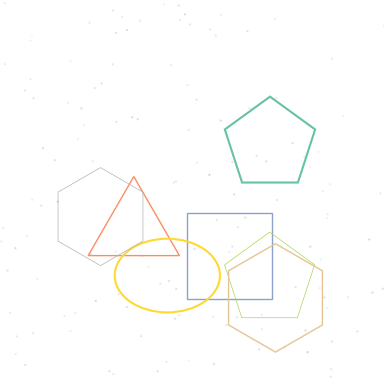[{"shape": "pentagon", "thickness": 1.5, "radius": 0.62, "center": [0.701, 0.626]}, {"shape": "triangle", "thickness": 1, "radius": 0.68, "center": [0.348, 0.405]}, {"shape": "square", "thickness": 1, "radius": 0.55, "center": [0.595, 0.335]}, {"shape": "pentagon", "thickness": 0.5, "radius": 0.61, "center": [0.7, 0.274]}, {"shape": "oval", "thickness": 1.5, "radius": 0.68, "center": [0.435, 0.284]}, {"shape": "hexagon", "thickness": 1, "radius": 0.7, "center": [0.716, 0.226]}, {"shape": "hexagon", "thickness": 0.5, "radius": 0.64, "center": [0.261, 0.437]}]